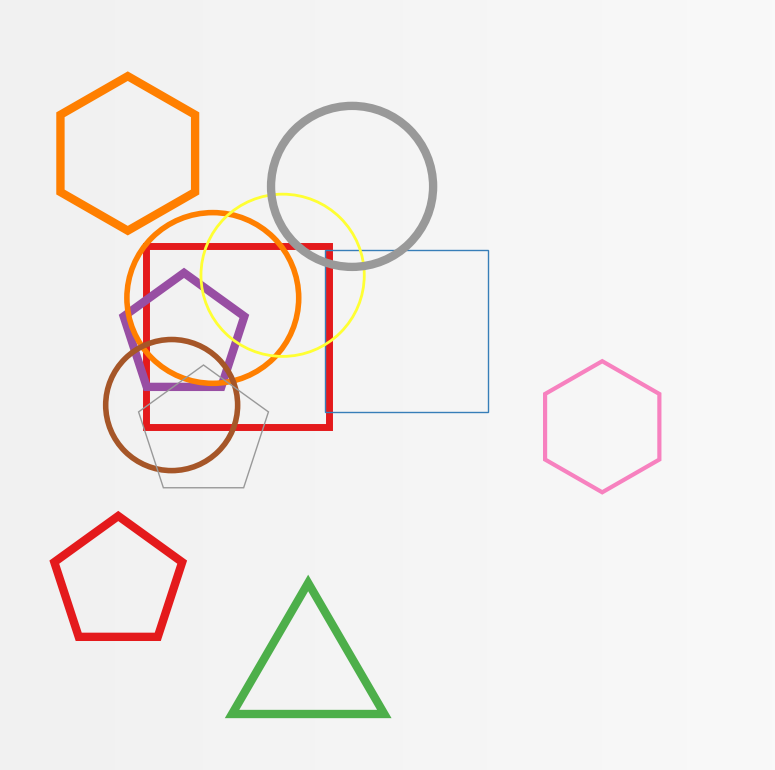[{"shape": "pentagon", "thickness": 3, "radius": 0.43, "center": [0.153, 0.243]}, {"shape": "square", "thickness": 2.5, "radius": 0.59, "center": [0.306, 0.563]}, {"shape": "square", "thickness": 0.5, "radius": 0.52, "center": [0.525, 0.57]}, {"shape": "triangle", "thickness": 3, "radius": 0.57, "center": [0.398, 0.129]}, {"shape": "pentagon", "thickness": 3, "radius": 0.41, "center": [0.237, 0.564]}, {"shape": "hexagon", "thickness": 3, "radius": 0.5, "center": [0.165, 0.801]}, {"shape": "circle", "thickness": 2, "radius": 0.55, "center": [0.275, 0.613]}, {"shape": "circle", "thickness": 1, "radius": 0.53, "center": [0.365, 0.642]}, {"shape": "circle", "thickness": 2, "radius": 0.43, "center": [0.221, 0.474]}, {"shape": "hexagon", "thickness": 1.5, "radius": 0.43, "center": [0.777, 0.446]}, {"shape": "circle", "thickness": 3, "radius": 0.52, "center": [0.454, 0.758]}, {"shape": "pentagon", "thickness": 0.5, "radius": 0.44, "center": [0.263, 0.438]}]